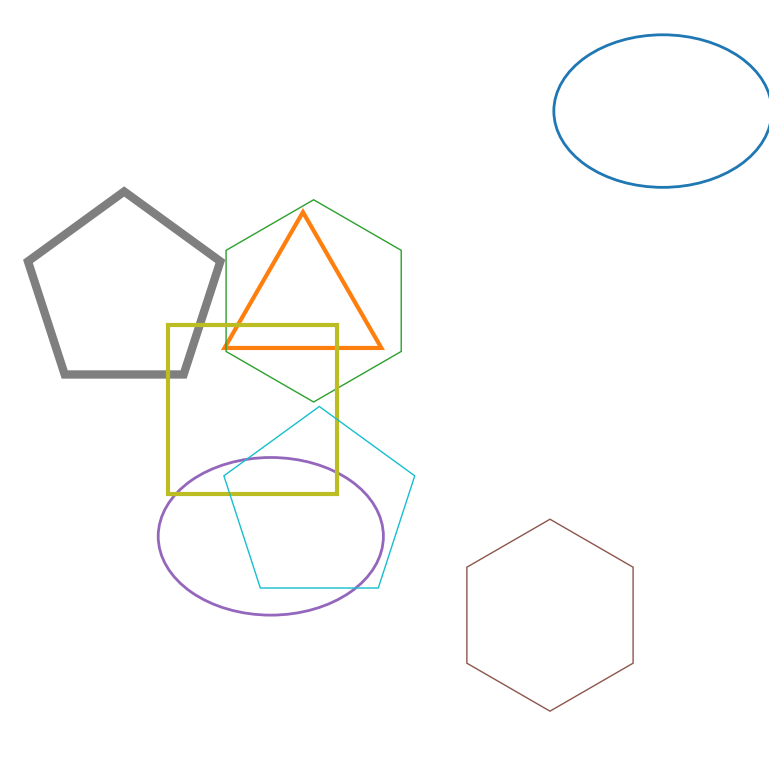[{"shape": "oval", "thickness": 1, "radius": 0.71, "center": [0.861, 0.856]}, {"shape": "triangle", "thickness": 1.5, "radius": 0.59, "center": [0.393, 0.607]}, {"shape": "hexagon", "thickness": 0.5, "radius": 0.66, "center": [0.407, 0.609]}, {"shape": "oval", "thickness": 1, "radius": 0.73, "center": [0.352, 0.303]}, {"shape": "hexagon", "thickness": 0.5, "radius": 0.62, "center": [0.714, 0.201]}, {"shape": "pentagon", "thickness": 3, "radius": 0.66, "center": [0.161, 0.62]}, {"shape": "square", "thickness": 1.5, "radius": 0.55, "center": [0.328, 0.469]}, {"shape": "pentagon", "thickness": 0.5, "radius": 0.65, "center": [0.415, 0.342]}]